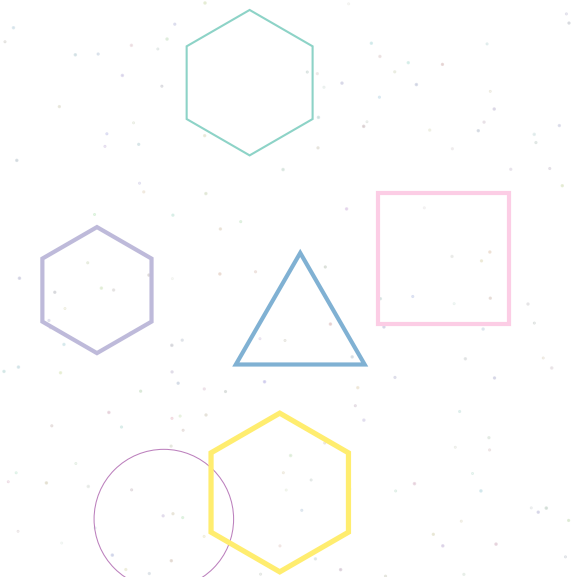[{"shape": "hexagon", "thickness": 1, "radius": 0.63, "center": [0.432, 0.856]}, {"shape": "hexagon", "thickness": 2, "radius": 0.55, "center": [0.168, 0.497]}, {"shape": "triangle", "thickness": 2, "radius": 0.64, "center": [0.52, 0.432]}, {"shape": "square", "thickness": 2, "radius": 0.57, "center": [0.768, 0.551]}, {"shape": "circle", "thickness": 0.5, "radius": 0.6, "center": [0.284, 0.1]}, {"shape": "hexagon", "thickness": 2.5, "radius": 0.69, "center": [0.484, 0.146]}]